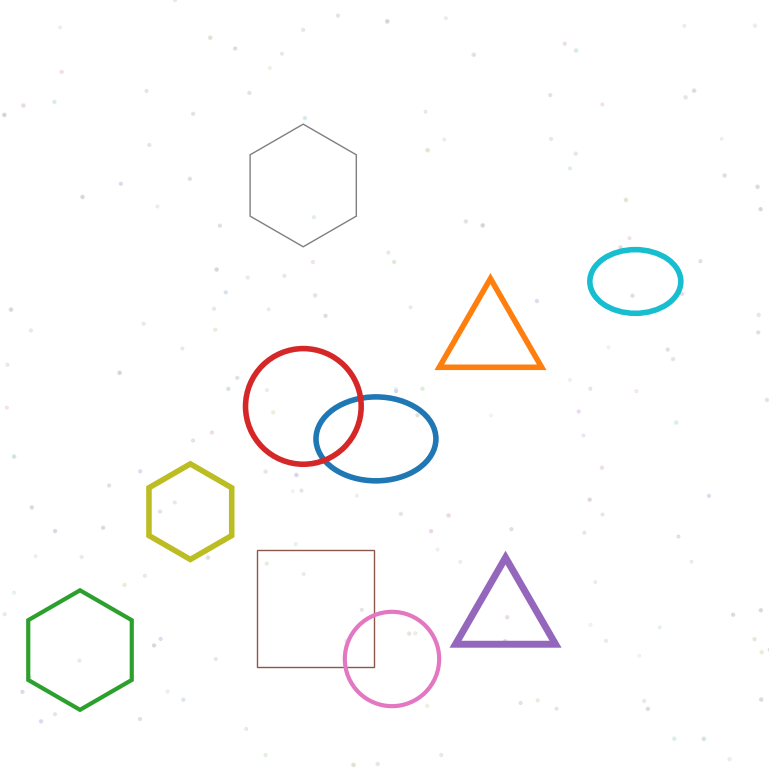[{"shape": "oval", "thickness": 2, "radius": 0.39, "center": [0.488, 0.43]}, {"shape": "triangle", "thickness": 2, "radius": 0.38, "center": [0.637, 0.561]}, {"shape": "hexagon", "thickness": 1.5, "radius": 0.39, "center": [0.104, 0.156]}, {"shape": "circle", "thickness": 2, "radius": 0.38, "center": [0.394, 0.472]}, {"shape": "triangle", "thickness": 2.5, "radius": 0.38, "center": [0.657, 0.201]}, {"shape": "square", "thickness": 0.5, "radius": 0.38, "center": [0.41, 0.21]}, {"shape": "circle", "thickness": 1.5, "radius": 0.31, "center": [0.509, 0.144]}, {"shape": "hexagon", "thickness": 0.5, "radius": 0.4, "center": [0.394, 0.759]}, {"shape": "hexagon", "thickness": 2, "radius": 0.31, "center": [0.247, 0.335]}, {"shape": "oval", "thickness": 2, "radius": 0.3, "center": [0.825, 0.634]}]